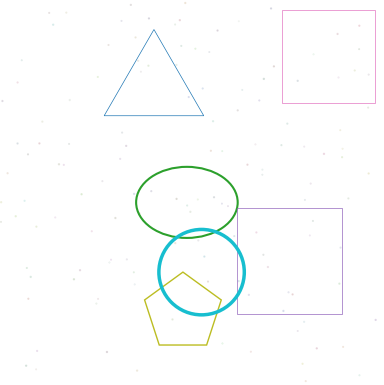[{"shape": "triangle", "thickness": 0.5, "radius": 0.75, "center": [0.4, 0.774]}, {"shape": "oval", "thickness": 1.5, "radius": 0.66, "center": [0.485, 0.474]}, {"shape": "square", "thickness": 0.5, "radius": 0.68, "center": [0.752, 0.322]}, {"shape": "square", "thickness": 0.5, "radius": 0.61, "center": [0.853, 0.852]}, {"shape": "pentagon", "thickness": 1, "radius": 0.52, "center": [0.475, 0.189]}, {"shape": "circle", "thickness": 2.5, "radius": 0.55, "center": [0.524, 0.293]}]